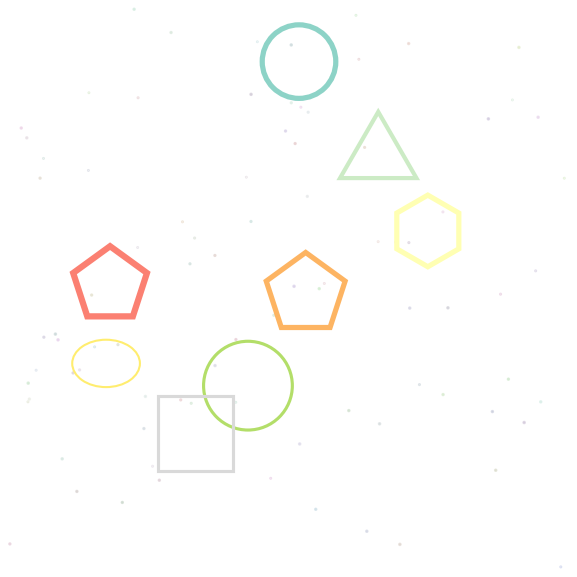[{"shape": "circle", "thickness": 2.5, "radius": 0.32, "center": [0.518, 0.892]}, {"shape": "hexagon", "thickness": 2.5, "radius": 0.31, "center": [0.741, 0.599]}, {"shape": "pentagon", "thickness": 3, "radius": 0.34, "center": [0.191, 0.506]}, {"shape": "pentagon", "thickness": 2.5, "radius": 0.36, "center": [0.529, 0.49]}, {"shape": "circle", "thickness": 1.5, "radius": 0.38, "center": [0.429, 0.331]}, {"shape": "square", "thickness": 1.5, "radius": 0.32, "center": [0.338, 0.248]}, {"shape": "triangle", "thickness": 2, "radius": 0.38, "center": [0.655, 0.729]}, {"shape": "oval", "thickness": 1, "radius": 0.29, "center": [0.184, 0.37]}]